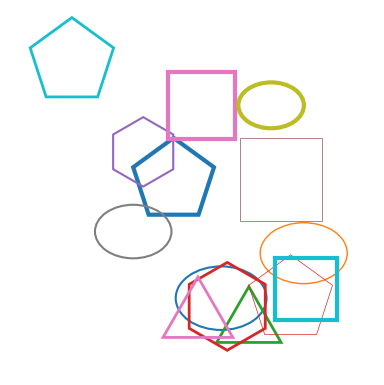[{"shape": "pentagon", "thickness": 3, "radius": 0.55, "center": [0.451, 0.532]}, {"shape": "oval", "thickness": 1.5, "radius": 0.59, "center": [0.574, 0.226]}, {"shape": "oval", "thickness": 1, "radius": 0.57, "center": [0.789, 0.342]}, {"shape": "triangle", "thickness": 2, "radius": 0.48, "center": [0.646, 0.159]}, {"shape": "hexagon", "thickness": 2, "radius": 0.57, "center": [0.59, 0.204]}, {"shape": "pentagon", "thickness": 0.5, "radius": 0.57, "center": [0.755, 0.224]}, {"shape": "hexagon", "thickness": 1.5, "radius": 0.45, "center": [0.372, 0.606]}, {"shape": "square", "thickness": 0.5, "radius": 0.54, "center": [0.73, 0.533]}, {"shape": "square", "thickness": 3, "radius": 0.43, "center": [0.523, 0.726]}, {"shape": "triangle", "thickness": 2, "radius": 0.52, "center": [0.514, 0.176]}, {"shape": "oval", "thickness": 1.5, "radius": 0.5, "center": [0.346, 0.399]}, {"shape": "oval", "thickness": 3, "radius": 0.43, "center": [0.704, 0.726]}, {"shape": "square", "thickness": 3, "radius": 0.41, "center": [0.795, 0.249]}, {"shape": "pentagon", "thickness": 2, "radius": 0.57, "center": [0.187, 0.84]}]